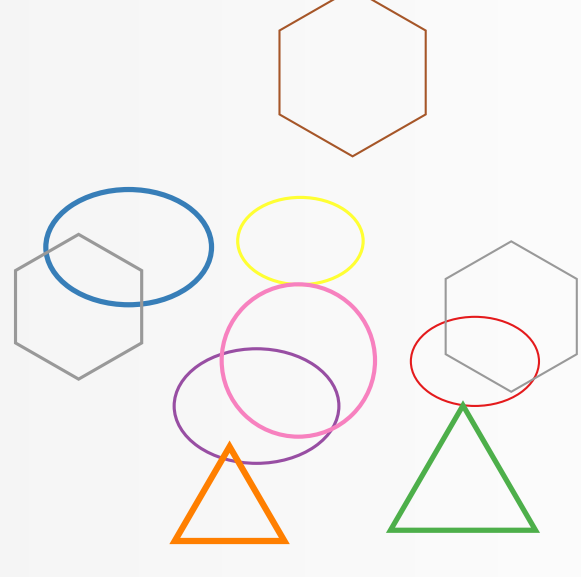[{"shape": "oval", "thickness": 1, "radius": 0.55, "center": [0.817, 0.373]}, {"shape": "oval", "thickness": 2.5, "radius": 0.71, "center": [0.221, 0.571]}, {"shape": "triangle", "thickness": 2.5, "radius": 0.72, "center": [0.797, 0.153]}, {"shape": "oval", "thickness": 1.5, "radius": 0.71, "center": [0.441, 0.296]}, {"shape": "triangle", "thickness": 3, "radius": 0.54, "center": [0.395, 0.117]}, {"shape": "oval", "thickness": 1.5, "radius": 0.54, "center": [0.517, 0.582]}, {"shape": "hexagon", "thickness": 1, "radius": 0.73, "center": [0.607, 0.874]}, {"shape": "circle", "thickness": 2, "radius": 0.66, "center": [0.513, 0.375]}, {"shape": "hexagon", "thickness": 1.5, "radius": 0.63, "center": [0.135, 0.468]}, {"shape": "hexagon", "thickness": 1, "radius": 0.65, "center": [0.88, 0.451]}]